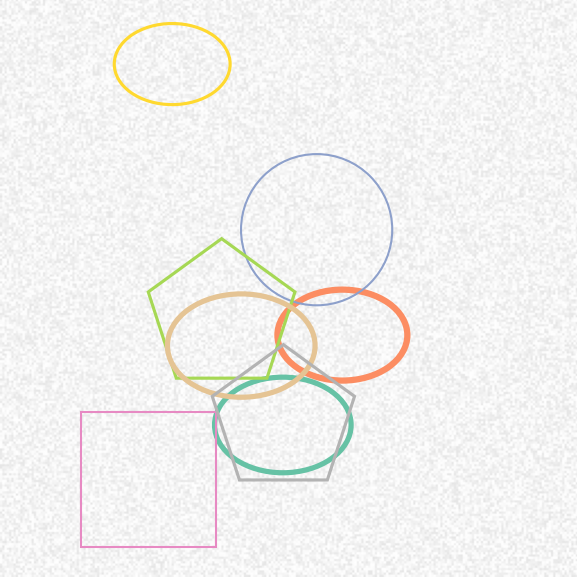[{"shape": "oval", "thickness": 2.5, "radius": 0.59, "center": [0.49, 0.263]}, {"shape": "oval", "thickness": 3, "radius": 0.56, "center": [0.593, 0.419]}, {"shape": "circle", "thickness": 1, "radius": 0.65, "center": [0.548, 0.601]}, {"shape": "square", "thickness": 1, "radius": 0.58, "center": [0.257, 0.168]}, {"shape": "pentagon", "thickness": 1.5, "radius": 0.67, "center": [0.384, 0.452]}, {"shape": "oval", "thickness": 1.5, "radius": 0.5, "center": [0.298, 0.888]}, {"shape": "oval", "thickness": 2.5, "radius": 0.64, "center": [0.418, 0.401]}, {"shape": "pentagon", "thickness": 1.5, "radius": 0.65, "center": [0.491, 0.273]}]